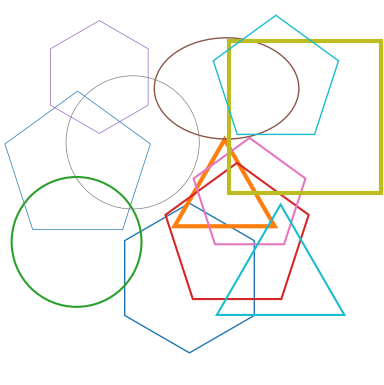[{"shape": "hexagon", "thickness": 1, "radius": 0.97, "center": [0.492, 0.278]}, {"shape": "pentagon", "thickness": 0.5, "radius": 0.99, "center": [0.202, 0.565]}, {"shape": "triangle", "thickness": 3, "radius": 0.75, "center": [0.583, 0.487]}, {"shape": "circle", "thickness": 1.5, "radius": 0.84, "center": [0.199, 0.372]}, {"shape": "pentagon", "thickness": 1.5, "radius": 0.98, "center": [0.616, 0.381]}, {"shape": "hexagon", "thickness": 0.5, "radius": 0.73, "center": [0.258, 0.8]}, {"shape": "oval", "thickness": 1, "radius": 0.94, "center": [0.589, 0.77]}, {"shape": "pentagon", "thickness": 1.5, "radius": 0.76, "center": [0.648, 0.489]}, {"shape": "circle", "thickness": 0.5, "radius": 0.87, "center": [0.345, 0.63]}, {"shape": "square", "thickness": 3, "radius": 0.99, "center": [0.792, 0.696]}, {"shape": "triangle", "thickness": 1.5, "radius": 0.96, "center": [0.729, 0.278]}, {"shape": "pentagon", "thickness": 1, "radius": 0.85, "center": [0.717, 0.789]}]